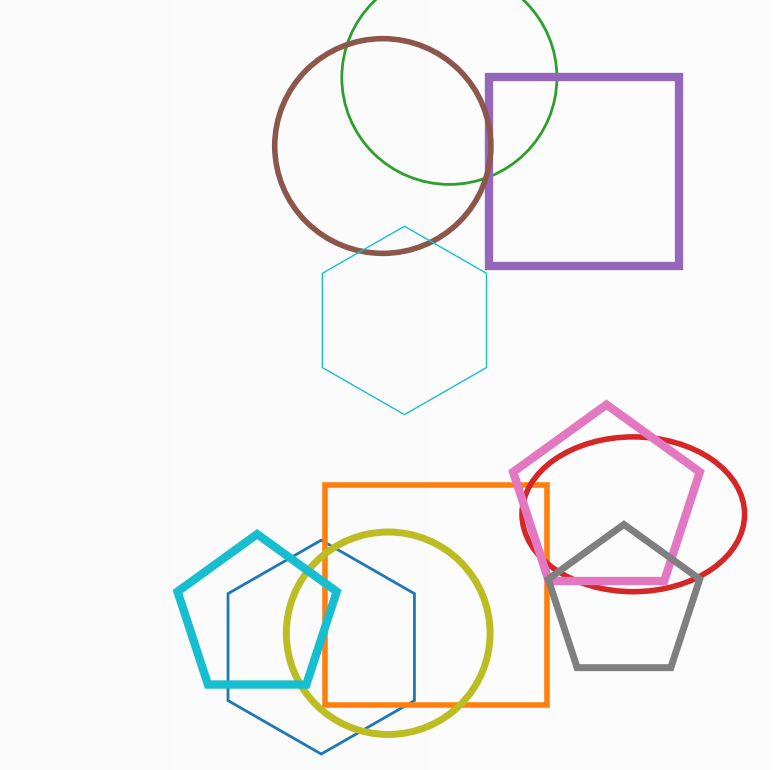[{"shape": "hexagon", "thickness": 1, "radius": 0.69, "center": [0.414, 0.16]}, {"shape": "square", "thickness": 2, "radius": 0.72, "center": [0.563, 0.227]}, {"shape": "circle", "thickness": 1, "radius": 0.69, "center": [0.58, 0.899]}, {"shape": "oval", "thickness": 2, "radius": 0.72, "center": [0.817, 0.332]}, {"shape": "square", "thickness": 3, "radius": 0.61, "center": [0.753, 0.778]}, {"shape": "circle", "thickness": 2, "radius": 0.7, "center": [0.494, 0.81]}, {"shape": "pentagon", "thickness": 3, "radius": 0.63, "center": [0.783, 0.348]}, {"shape": "pentagon", "thickness": 2.5, "radius": 0.51, "center": [0.805, 0.216]}, {"shape": "circle", "thickness": 2.5, "radius": 0.66, "center": [0.501, 0.178]}, {"shape": "pentagon", "thickness": 3, "radius": 0.54, "center": [0.332, 0.198]}, {"shape": "hexagon", "thickness": 0.5, "radius": 0.61, "center": [0.522, 0.584]}]